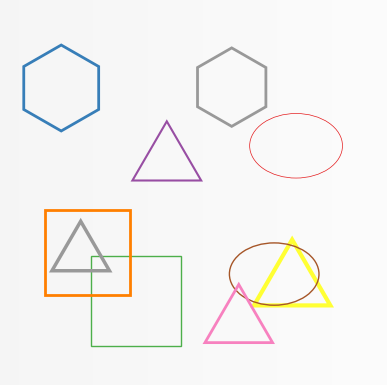[{"shape": "oval", "thickness": 0.5, "radius": 0.6, "center": [0.764, 0.621]}, {"shape": "hexagon", "thickness": 2, "radius": 0.56, "center": [0.158, 0.771]}, {"shape": "square", "thickness": 1, "radius": 0.58, "center": [0.351, 0.219]}, {"shape": "triangle", "thickness": 1.5, "radius": 0.51, "center": [0.43, 0.582]}, {"shape": "square", "thickness": 2, "radius": 0.55, "center": [0.226, 0.344]}, {"shape": "triangle", "thickness": 3, "radius": 0.57, "center": [0.754, 0.264]}, {"shape": "oval", "thickness": 1, "radius": 0.58, "center": [0.708, 0.288]}, {"shape": "triangle", "thickness": 2, "radius": 0.5, "center": [0.616, 0.16]}, {"shape": "hexagon", "thickness": 2, "radius": 0.51, "center": [0.598, 0.774]}, {"shape": "triangle", "thickness": 2.5, "radius": 0.43, "center": [0.208, 0.34]}]